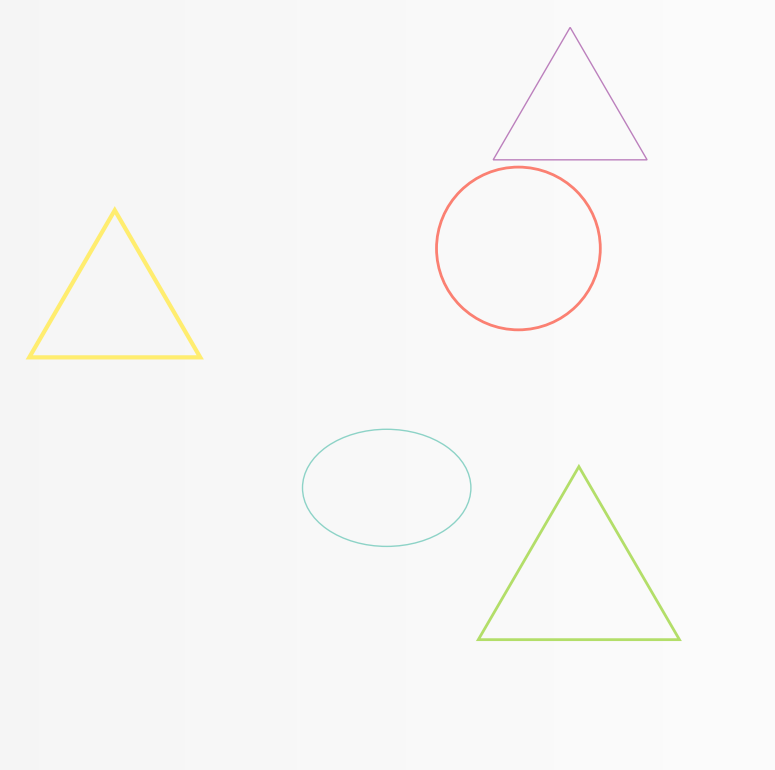[{"shape": "oval", "thickness": 0.5, "radius": 0.54, "center": [0.499, 0.366]}, {"shape": "circle", "thickness": 1, "radius": 0.53, "center": [0.669, 0.677]}, {"shape": "triangle", "thickness": 1, "radius": 0.75, "center": [0.747, 0.244]}, {"shape": "triangle", "thickness": 0.5, "radius": 0.57, "center": [0.736, 0.85]}, {"shape": "triangle", "thickness": 1.5, "radius": 0.64, "center": [0.148, 0.6]}]